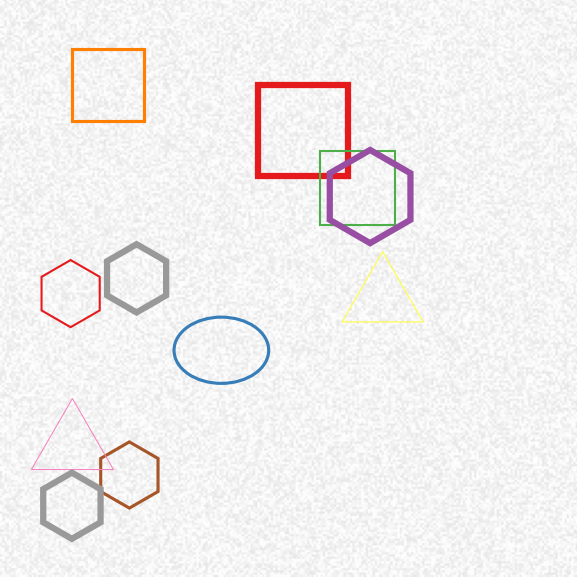[{"shape": "hexagon", "thickness": 1, "radius": 0.29, "center": [0.122, 0.491]}, {"shape": "square", "thickness": 3, "radius": 0.39, "center": [0.525, 0.773]}, {"shape": "oval", "thickness": 1.5, "radius": 0.41, "center": [0.383, 0.393]}, {"shape": "square", "thickness": 1, "radius": 0.32, "center": [0.619, 0.674]}, {"shape": "hexagon", "thickness": 3, "radius": 0.4, "center": [0.641, 0.659]}, {"shape": "square", "thickness": 1.5, "radius": 0.31, "center": [0.187, 0.853]}, {"shape": "triangle", "thickness": 0.5, "radius": 0.41, "center": [0.663, 0.482]}, {"shape": "hexagon", "thickness": 1.5, "radius": 0.29, "center": [0.224, 0.177]}, {"shape": "triangle", "thickness": 0.5, "radius": 0.41, "center": [0.125, 0.227]}, {"shape": "hexagon", "thickness": 3, "radius": 0.3, "center": [0.237, 0.517]}, {"shape": "hexagon", "thickness": 3, "radius": 0.29, "center": [0.124, 0.123]}]